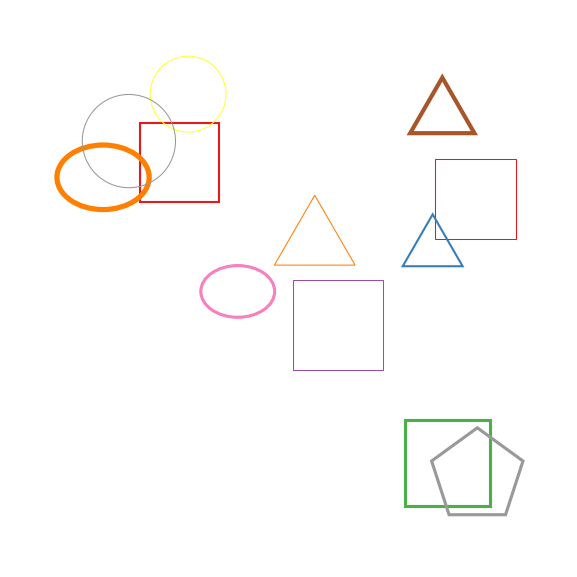[{"shape": "square", "thickness": 0.5, "radius": 0.35, "center": [0.823, 0.654]}, {"shape": "square", "thickness": 1, "radius": 0.34, "center": [0.311, 0.717]}, {"shape": "triangle", "thickness": 1, "radius": 0.3, "center": [0.749, 0.568]}, {"shape": "square", "thickness": 1.5, "radius": 0.37, "center": [0.775, 0.197]}, {"shape": "square", "thickness": 0.5, "radius": 0.39, "center": [0.585, 0.436]}, {"shape": "triangle", "thickness": 0.5, "radius": 0.4, "center": [0.545, 0.58]}, {"shape": "oval", "thickness": 2.5, "radius": 0.4, "center": [0.178, 0.692]}, {"shape": "circle", "thickness": 0.5, "radius": 0.33, "center": [0.326, 0.836]}, {"shape": "triangle", "thickness": 2, "radius": 0.32, "center": [0.766, 0.801]}, {"shape": "oval", "thickness": 1.5, "radius": 0.32, "center": [0.412, 0.494]}, {"shape": "circle", "thickness": 0.5, "radius": 0.4, "center": [0.223, 0.755]}, {"shape": "pentagon", "thickness": 1.5, "radius": 0.42, "center": [0.827, 0.175]}]